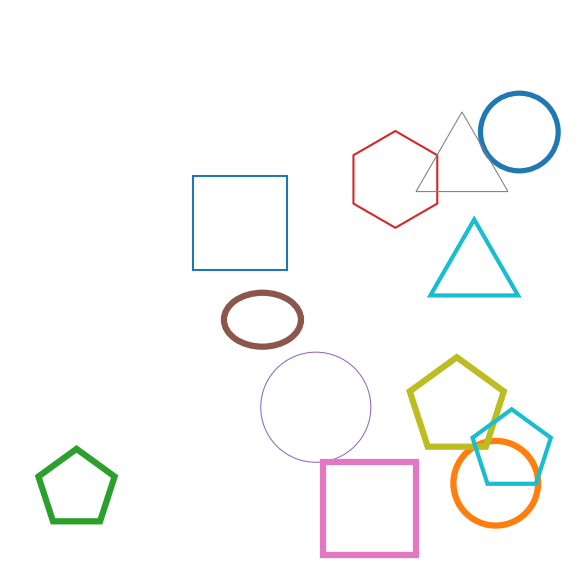[{"shape": "circle", "thickness": 2.5, "radius": 0.34, "center": [0.899, 0.771]}, {"shape": "square", "thickness": 1, "radius": 0.41, "center": [0.416, 0.614]}, {"shape": "circle", "thickness": 3, "radius": 0.37, "center": [0.858, 0.162]}, {"shape": "pentagon", "thickness": 3, "radius": 0.35, "center": [0.133, 0.153]}, {"shape": "hexagon", "thickness": 1, "radius": 0.42, "center": [0.685, 0.688]}, {"shape": "circle", "thickness": 0.5, "radius": 0.48, "center": [0.547, 0.294]}, {"shape": "oval", "thickness": 3, "radius": 0.33, "center": [0.454, 0.446]}, {"shape": "square", "thickness": 3, "radius": 0.4, "center": [0.64, 0.119]}, {"shape": "triangle", "thickness": 0.5, "radius": 0.46, "center": [0.8, 0.713]}, {"shape": "pentagon", "thickness": 3, "radius": 0.43, "center": [0.791, 0.295]}, {"shape": "pentagon", "thickness": 2, "radius": 0.36, "center": [0.886, 0.219]}, {"shape": "triangle", "thickness": 2, "radius": 0.44, "center": [0.821, 0.531]}]